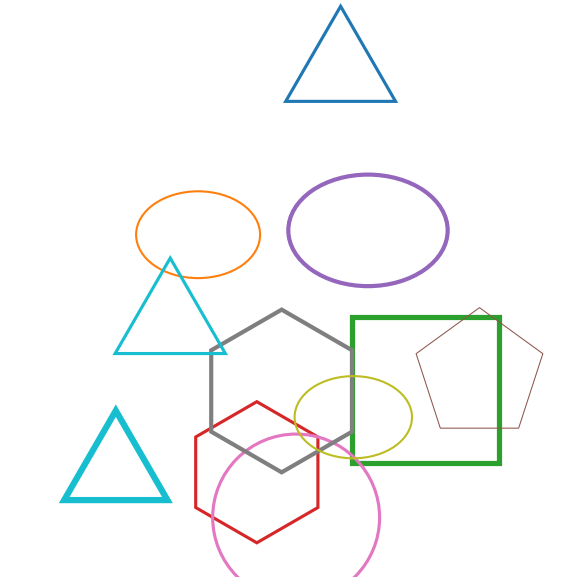[{"shape": "triangle", "thickness": 1.5, "radius": 0.55, "center": [0.59, 0.879]}, {"shape": "oval", "thickness": 1, "radius": 0.54, "center": [0.343, 0.593]}, {"shape": "square", "thickness": 2.5, "radius": 0.63, "center": [0.737, 0.324]}, {"shape": "hexagon", "thickness": 1.5, "radius": 0.61, "center": [0.445, 0.181]}, {"shape": "oval", "thickness": 2, "radius": 0.69, "center": [0.637, 0.6]}, {"shape": "pentagon", "thickness": 0.5, "radius": 0.58, "center": [0.83, 0.351]}, {"shape": "circle", "thickness": 1.5, "radius": 0.72, "center": [0.513, 0.103]}, {"shape": "hexagon", "thickness": 2, "radius": 0.7, "center": [0.488, 0.322]}, {"shape": "oval", "thickness": 1, "radius": 0.51, "center": [0.612, 0.277]}, {"shape": "triangle", "thickness": 1.5, "radius": 0.55, "center": [0.295, 0.442]}, {"shape": "triangle", "thickness": 3, "radius": 0.52, "center": [0.201, 0.185]}]